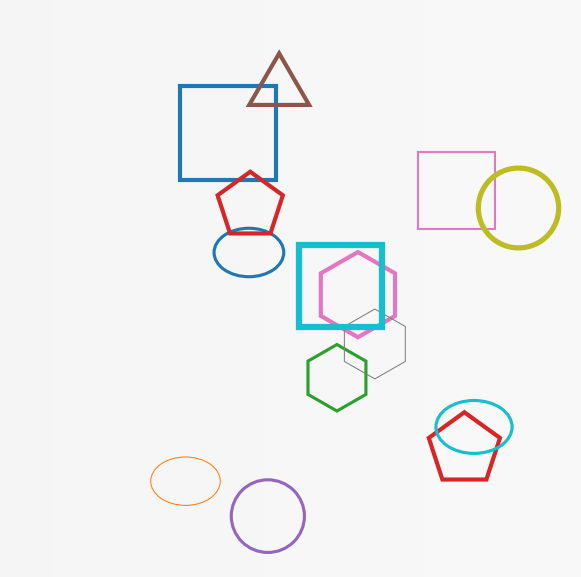[{"shape": "oval", "thickness": 1.5, "radius": 0.3, "center": [0.428, 0.562]}, {"shape": "square", "thickness": 2, "radius": 0.41, "center": [0.392, 0.769]}, {"shape": "oval", "thickness": 0.5, "radius": 0.3, "center": [0.319, 0.166]}, {"shape": "hexagon", "thickness": 1.5, "radius": 0.29, "center": [0.58, 0.345]}, {"shape": "pentagon", "thickness": 2, "radius": 0.32, "center": [0.799, 0.221]}, {"shape": "pentagon", "thickness": 2, "radius": 0.3, "center": [0.431, 0.643]}, {"shape": "circle", "thickness": 1.5, "radius": 0.31, "center": [0.461, 0.105]}, {"shape": "triangle", "thickness": 2, "radius": 0.3, "center": [0.48, 0.847]}, {"shape": "hexagon", "thickness": 2, "radius": 0.37, "center": [0.616, 0.489]}, {"shape": "square", "thickness": 1, "radius": 0.33, "center": [0.786, 0.67]}, {"shape": "hexagon", "thickness": 0.5, "radius": 0.3, "center": [0.645, 0.404]}, {"shape": "circle", "thickness": 2.5, "radius": 0.35, "center": [0.892, 0.639]}, {"shape": "oval", "thickness": 1.5, "radius": 0.33, "center": [0.816, 0.26]}, {"shape": "square", "thickness": 3, "radius": 0.36, "center": [0.586, 0.504]}]